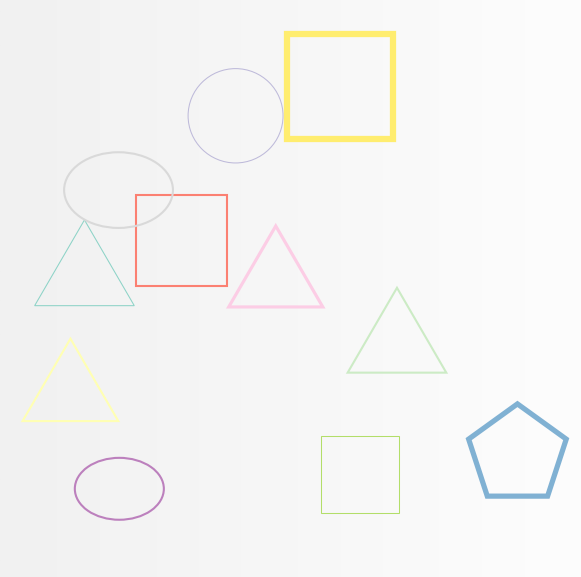[{"shape": "triangle", "thickness": 0.5, "radius": 0.49, "center": [0.145, 0.519]}, {"shape": "triangle", "thickness": 1, "radius": 0.48, "center": [0.121, 0.318]}, {"shape": "circle", "thickness": 0.5, "radius": 0.41, "center": [0.405, 0.799]}, {"shape": "square", "thickness": 1, "radius": 0.39, "center": [0.312, 0.582]}, {"shape": "pentagon", "thickness": 2.5, "radius": 0.44, "center": [0.89, 0.211]}, {"shape": "square", "thickness": 0.5, "radius": 0.34, "center": [0.619, 0.177]}, {"shape": "triangle", "thickness": 1.5, "radius": 0.47, "center": [0.474, 0.514]}, {"shape": "oval", "thickness": 1, "radius": 0.47, "center": [0.204, 0.67]}, {"shape": "oval", "thickness": 1, "radius": 0.38, "center": [0.205, 0.153]}, {"shape": "triangle", "thickness": 1, "radius": 0.49, "center": [0.683, 0.403]}, {"shape": "square", "thickness": 3, "radius": 0.45, "center": [0.585, 0.85]}]